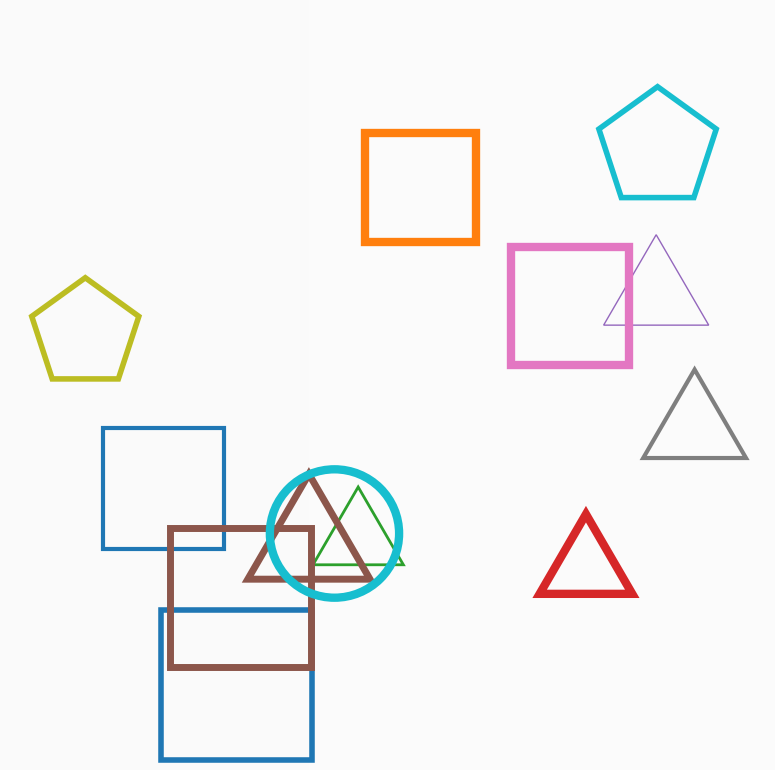[{"shape": "square", "thickness": 2, "radius": 0.49, "center": [0.305, 0.111]}, {"shape": "square", "thickness": 1.5, "radius": 0.39, "center": [0.211, 0.366]}, {"shape": "square", "thickness": 3, "radius": 0.36, "center": [0.543, 0.756]}, {"shape": "triangle", "thickness": 1, "radius": 0.34, "center": [0.462, 0.3]}, {"shape": "triangle", "thickness": 3, "radius": 0.34, "center": [0.756, 0.263]}, {"shape": "triangle", "thickness": 0.5, "radius": 0.39, "center": [0.847, 0.617]}, {"shape": "square", "thickness": 2.5, "radius": 0.45, "center": [0.31, 0.224]}, {"shape": "triangle", "thickness": 2.5, "radius": 0.46, "center": [0.399, 0.293]}, {"shape": "square", "thickness": 3, "radius": 0.38, "center": [0.735, 0.603]}, {"shape": "triangle", "thickness": 1.5, "radius": 0.38, "center": [0.896, 0.443]}, {"shape": "pentagon", "thickness": 2, "radius": 0.36, "center": [0.11, 0.567]}, {"shape": "pentagon", "thickness": 2, "radius": 0.4, "center": [0.848, 0.808]}, {"shape": "circle", "thickness": 3, "radius": 0.42, "center": [0.432, 0.307]}]